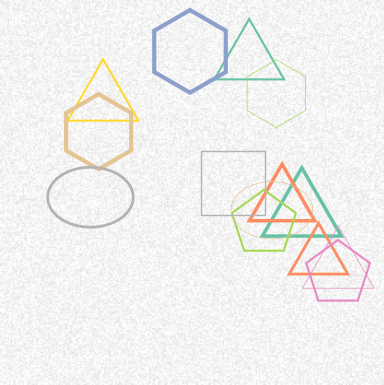[{"shape": "triangle", "thickness": 1.5, "radius": 0.52, "center": [0.647, 0.846]}, {"shape": "triangle", "thickness": 2.5, "radius": 0.59, "center": [0.784, 0.446]}, {"shape": "triangle", "thickness": 2.5, "radius": 0.49, "center": [0.733, 0.476]}, {"shape": "triangle", "thickness": 2, "radius": 0.44, "center": [0.827, 0.332]}, {"shape": "hexagon", "thickness": 3, "radius": 0.54, "center": [0.494, 0.867]}, {"shape": "triangle", "thickness": 0.5, "radius": 0.54, "center": [0.879, 0.305]}, {"shape": "pentagon", "thickness": 1.5, "radius": 0.44, "center": [0.878, 0.29]}, {"shape": "pentagon", "thickness": 1.5, "radius": 0.44, "center": [0.685, 0.42]}, {"shape": "hexagon", "thickness": 0.5, "radius": 0.44, "center": [0.718, 0.757]}, {"shape": "triangle", "thickness": 1.5, "radius": 0.53, "center": [0.268, 0.74]}, {"shape": "oval", "thickness": 0.5, "radius": 0.53, "center": [0.706, 0.454]}, {"shape": "hexagon", "thickness": 3, "radius": 0.49, "center": [0.256, 0.658]}, {"shape": "square", "thickness": 1, "radius": 0.42, "center": [0.605, 0.525]}, {"shape": "oval", "thickness": 2, "radius": 0.56, "center": [0.235, 0.488]}]